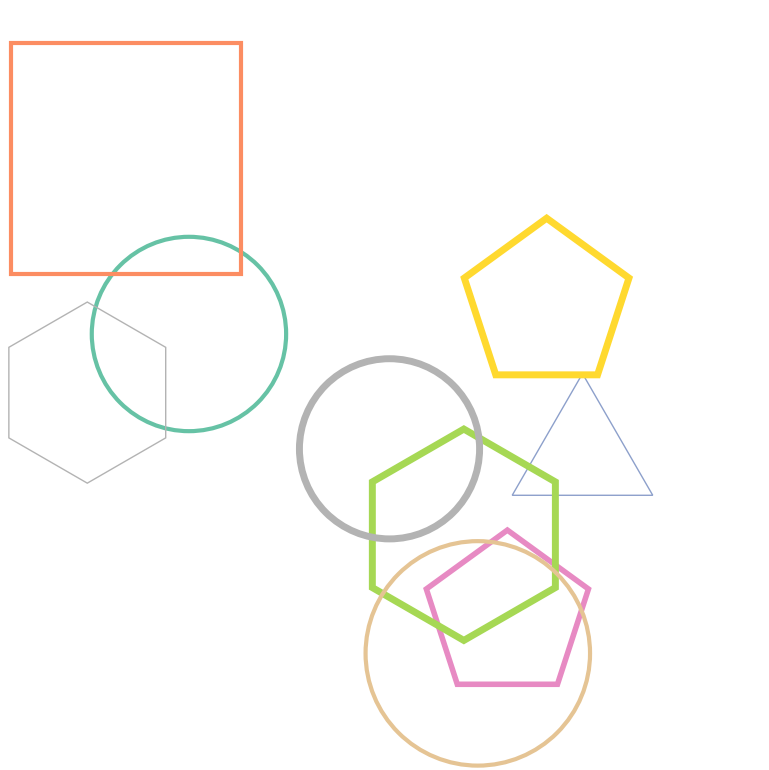[{"shape": "circle", "thickness": 1.5, "radius": 0.63, "center": [0.245, 0.566]}, {"shape": "square", "thickness": 1.5, "radius": 0.75, "center": [0.164, 0.794]}, {"shape": "triangle", "thickness": 0.5, "radius": 0.53, "center": [0.756, 0.409]}, {"shape": "pentagon", "thickness": 2, "radius": 0.55, "center": [0.659, 0.201]}, {"shape": "hexagon", "thickness": 2.5, "radius": 0.69, "center": [0.602, 0.306]}, {"shape": "pentagon", "thickness": 2.5, "radius": 0.56, "center": [0.71, 0.604]}, {"shape": "circle", "thickness": 1.5, "radius": 0.73, "center": [0.621, 0.151]}, {"shape": "hexagon", "thickness": 0.5, "radius": 0.59, "center": [0.113, 0.49]}, {"shape": "circle", "thickness": 2.5, "radius": 0.58, "center": [0.506, 0.417]}]